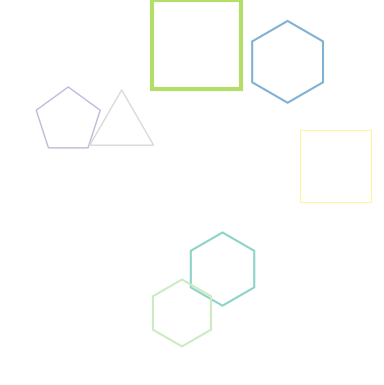[{"shape": "hexagon", "thickness": 1.5, "radius": 0.48, "center": [0.578, 0.301]}, {"shape": "pentagon", "thickness": 1, "radius": 0.44, "center": [0.177, 0.687]}, {"shape": "hexagon", "thickness": 1.5, "radius": 0.53, "center": [0.747, 0.839]}, {"shape": "square", "thickness": 3, "radius": 0.58, "center": [0.51, 0.884]}, {"shape": "triangle", "thickness": 1, "radius": 0.48, "center": [0.316, 0.671]}, {"shape": "hexagon", "thickness": 1.5, "radius": 0.43, "center": [0.473, 0.187]}, {"shape": "square", "thickness": 0.5, "radius": 0.47, "center": [0.871, 0.569]}]